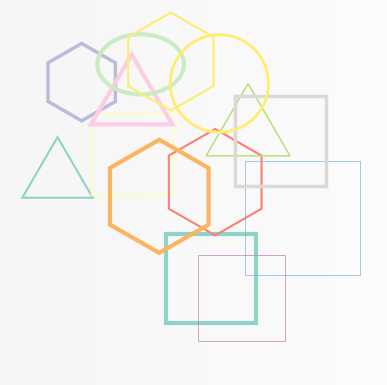[{"shape": "triangle", "thickness": 1.5, "radius": 0.52, "center": [0.148, 0.539]}, {"shape": "square", "thickness": 3, "radius": 0.58, "center": [0.546, 0.276]}, {"shape": "square", "thickness": 1, "radius": 0.53, "center": [0.34, 0.599]}, {"shape": "hexagon", "thickness": 2.5, "radius": 0.5, "center": [0.211, 0.787]}, {"shape": "hexagon", "thickness": 1.5, "radius": 0.69, "center": [0.555, 0.527]}, {"shape": "square", "thickness": 0.5, "radius": 0.74, "center": [0.781, 0.434]}, {"shape": "hexagon", "thickness": 3, "radius": 0.73, "center": [0.411, 0.49]}, {"shape": "triangle", "thickness": 1, "radius": 0.62, "center": [0.64, 0.658]}, {"shape": "triangle", "thickness": 3, "radius": 0.6, "center": [0.34, 0.738]}, {"shape": "square", "thickness": 2.5, "radius": 0.59, "center": [0.724, 0.634]}, {"shape": "square", "thickness": 0.5, "radius": 0.56, "center": [0.622, 0.226]}, {"shape": "oval", "thickness": 3, "radius": 0.56, "center": [0.363, 0.833]}, {"shape": "circle", "thickness": 2, "radius": 0.63, "center": [0.566, 0.783]}, {"shape": "hexagon", "thickness": 1.5, "radius": 0.64, "center": [0.441, 0.84]}]